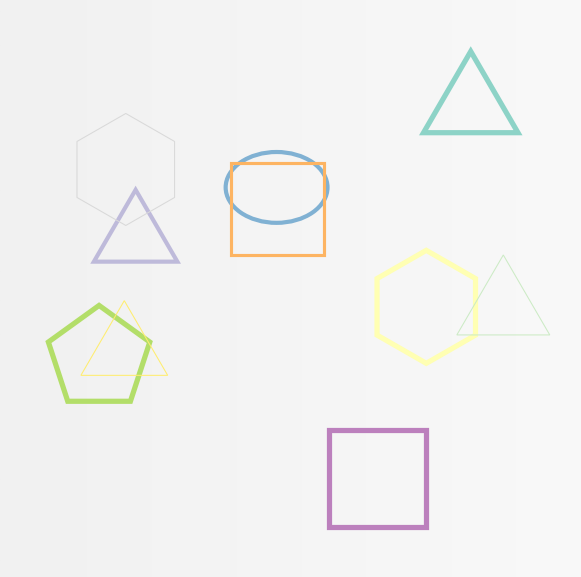[{"shape": "triangle", "thickness": 2.5, "radius": 0.47, "center": [0.81, 0.816]}, {"shape": "hexagon", "thickness": 2.5, "radius": 0.49, "center": [0.733, 0.468]}, {"shape": "triangle", "thickness": 2, "radius": 0.41, "center": [0.233, 0.588]}, {"shape": "oval", "thickness": 2, "radius": 0.44, "center": [0.476, 0.675]}, {"shape": "square", "thickness": 1.5, "radius": 0.4, "center": [0.477, 0.637]}, {"shape": "pentagon", "thickness": 2.5, "radius": 0.46, "center": [0.17, 0.379]}, {"shape": "hexagon", "thickness": 0.5, "radius": 0.48, "center": [0.216, 0.706]}, {"shape": "square", "thickness": 2.5, "radius": 0.42, "center": [0.65, 0.171]}, {"shape": "triangle", "thickness": 0.5, "radius": 0.46, "center": [0.866, 0.465]}, {"shape": "triangle", "thickness": 0.5, "radius": 0.43, "center": [0.214, 0.392]}]